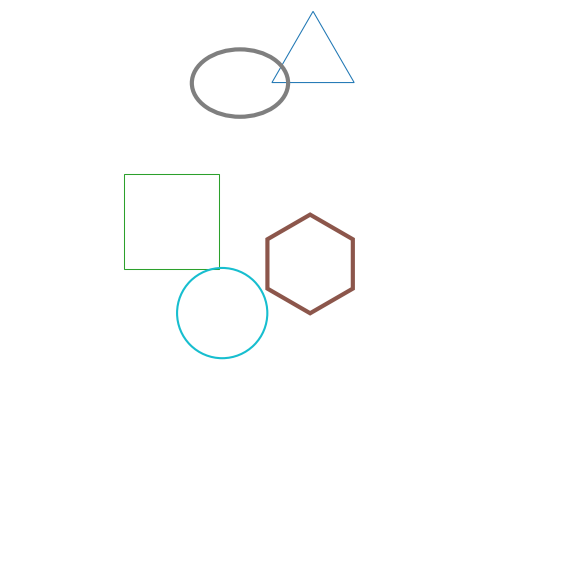[{"shape": "triangle", "thickness": 0.5, "radius": 0.41, "center": [0.542, 0.897]}, {"shape": "square", "thickness": 0.5, "radius": 0.41, "center": [0.298, 0.616]}, {"shape": "hexagon", "thickness": 2, "radius": 0.43, "center": [0.537, 0.542]}, {"shape": "oval", "thickness": 2, "radius": 0.42, "center": [0.416, 0.855]}, {"shape": "circle", "thickness": 1, "radius": 0.39, "center": [0.385, 0.457]}]